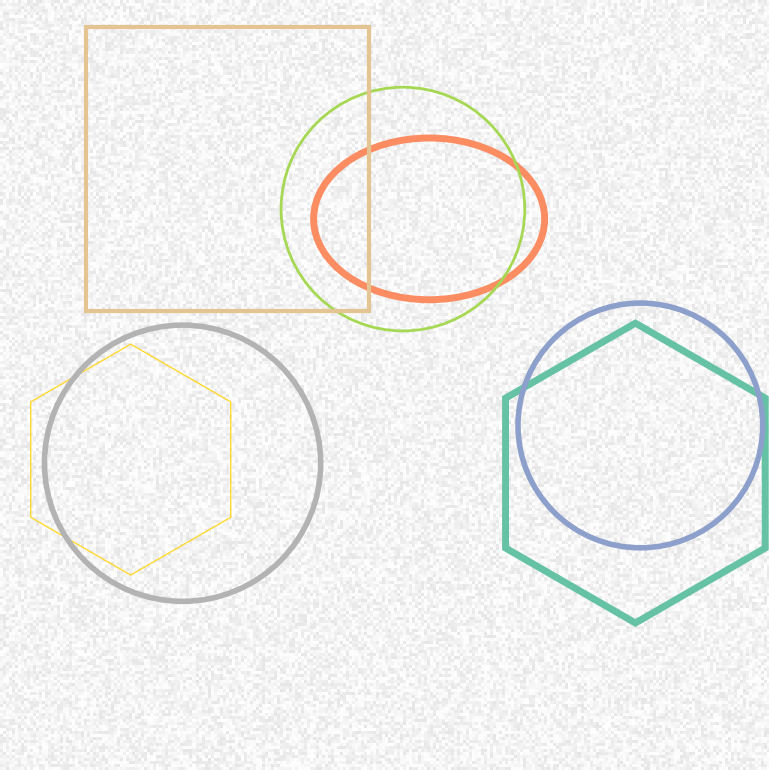[{"shape": "hexagon", "thickness": 2.5, "radius": 0.97, "center": [0.825, 0.386]}, {"shape": "oval", "thickness": 2.5, "radius": 0.75, "center": [0.557, 0.716]}, {"shape": "circle", "thickness": 2, "radius": 0.79, "center": [0.832, 0.447]}, {"shape": "circle", "thickness": 1, "radius": 0.79, "center": [0.523, 0.728]}, {"shape": "hexagon", "thickness": 0.5, "radius": 0.75, "center": [0.17, 0.403]}, {"shape": "square", "thickness": 1.5, "radius": 0.92, "center": [0.295, 0.78]}, {"shape": "circle", "thickness": 2, "radius": 0.9, "center": [0.237, 0.398]}]